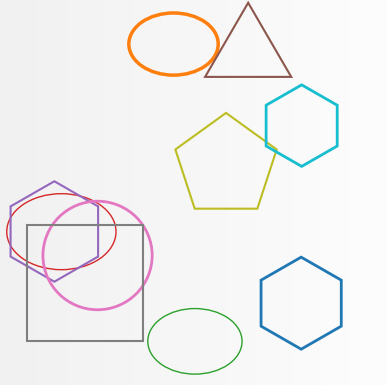[{"shape": "hexagon", "thickness": 2, "radius": 0.6, "center": [0.777, 0.213]}, {"shape": "oval", "thickness": 2.5, "radius": 0.58, "center": [0.448, 0.886]}, {"shape": "oval", "thickness": 1, "radius": 0.61, "center": [0.503, 0.113]}, {"shape": "oval", "thickness": 1, "radius": 0.71, "center": [0.158, 0.398]}, {"shape": "hexagon", "thickness": 1.5, "radius": 0.65, "center": [0.14, 0.399]}, {"shape": "triangle", "thickness": 1.5, "radius": 0.64, "center": [0.64, 0.864]}, {"shape": "circle", "thickness": 2, "radius": 0.7, "center": [0.252, 0.336]}, {"shape": "square", "thickness": 1.5, "radius": 0.75, "center": [0.219, 0.265]}, {"shape": "pentagon", "thickness": 1.5, "radius": 0.69, "center": [0.583, 0.569]}, {"shape": "hexagon", "thickness": 2, "radius": 0.53, "center": [0.778, 0.674]}]